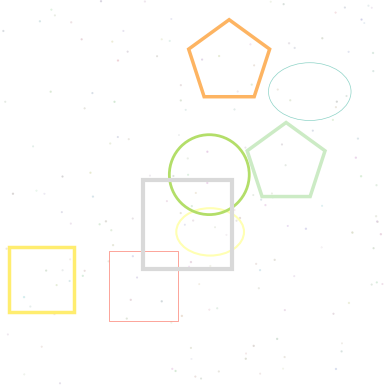[{"shape": "oval", "thickness": 0.5, "radius": 0.54, "center": [0.805, 0.762]}, {"shape": "oval", "thickness": 1.5, "radius": 0.44, "center": [0.546, 0.398]}, {"shape": "square", "thickness": 0.5, "radius": 0.45, "center": [0.373, 0.256]}, {"shape": "pentagon", "thickness": 2.5, "radius": 0.55, "center": [0.595, 0.838]}, {"shape": "circle", "thickness": 2, "radius": 0.52, "center": [0.544, 0.546]}, {"shape": "square", "thickness": 3, "radius": 0.58, "center": [0.488, 0.417]}, {"shape": "pentagon", "thickness": 2.5, "radius": 0.53, "center": [0.743, 0.575]}, {"shape": "square", "thickness": 2.5, "radius": 0.42, "center": [0.108, 0.274]}]